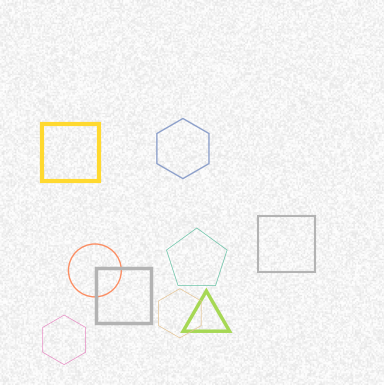[{"shape": "pentagon", "thickness": 0.5, "radius": 0.41, "center": [0.511, 0.325]}, {"shape": "circle", "thickness": 1, "radius": 0.34, "center": [0.246, 0.298]}, {"shape": "hexagon", "thickness": 1, "radius": 0.39, "center": [0.475, 0.614]}, {"shape": "hexagon", "thickness": 0.5, "radius": 0.32, "center": [0.167, 0.117]}, {"shape": "triangle", "thickness": 2.5, "radius": 0.35, "center": [0.536, 0.175]}, {"shape": "square", "thickness": 3, "radius": 0.37, "center": [0.183, 0.603]}, {"shape": "hexagon", "thickness": 0.5, "radius": 0.32, "center": [0.467, 0.186]}, {"shape": "square", "thickness": 2.5, "radius": 0.36, "center": [0.321, 0.231]}, {"shape": "square", "thickness": 1.5, "radius": 0.37, "center": [0.744, 0.366]}]